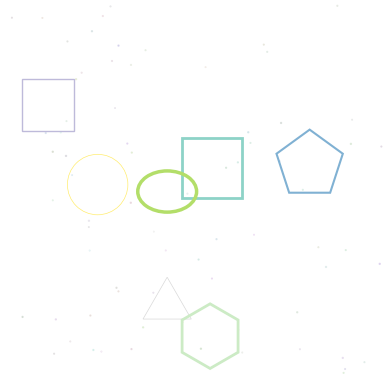[{"shape": "square", "thickness": 2, "radius": 0.39, "center": [0.55, 0.564]}, {"shape": "square", "thickness": 1, "radius": 0.34, "center": [0.124, 0.727]}, {"shape": "pentagon", "thickness": 1.5, "radius": 0.45, "center": [0.804, 0.573]}, {"shape": "oval", "thickness": 2.5, "radius": 0.38, "center": [0.434, 0.503]}, {"shape": "triangle", "thickness": 0.5, "radius": 0.36, "center": [0.434, 0.208]}, {"shape": "hexagon", "thickness": 2, "radius": 0.42, "center": [0.546, 0.127]}, {"shape": "circle", "thickness": 0.5, "radius": 0.39, "center": [0.254, 0.521]}]